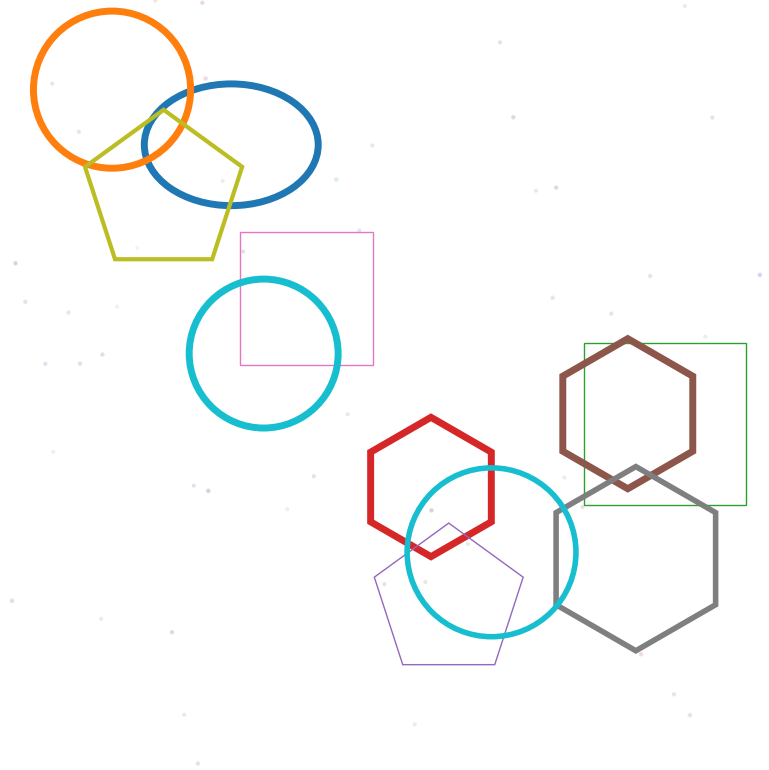[{"shape": "oval", "thickness": 2.5, "radius": 0.56, "center": [0.3, 0.812]}, {"shape": "circle", "thickness": 2.5, "radius": 0.51, "center": [0.145, 0.884]}, {"shape": "square", "thickness": 0.5, "radius": 0.53, "center": [0.864, 0.45]}, {"shape": "hexagon", "thickness": 2.5, "radius": 0.45, "center": [0.56, 0.368]}, {"shape": "pentagon", "thickness": 0.5, "radius": 0.51, "center": [0.583, 0.219]}, {"shape": "hexagon", "thickness": 2.5, "radius": 0.49, "center": [0.815, 0.463]}, {"shape": "square", "thickness": 0.5, "radius": 0.43, "center": [0.399, 0.613]}, {"shape": "hexagon", "thickness": 2, "radius": 0.6, "center": [0.826, 0.274]}, {"shape": "pentagon", "thickness": 1.5, "radius": 0.54, "center": [0.212, 0.75]}, {"shape": "circle", "thickness": 2.5, "radius": 0.48, "center": [0.342, 0.541]}, {"shape": "circle", "thickness": 2, "radius": 0.55, "center": [0.638, 0.283]}]